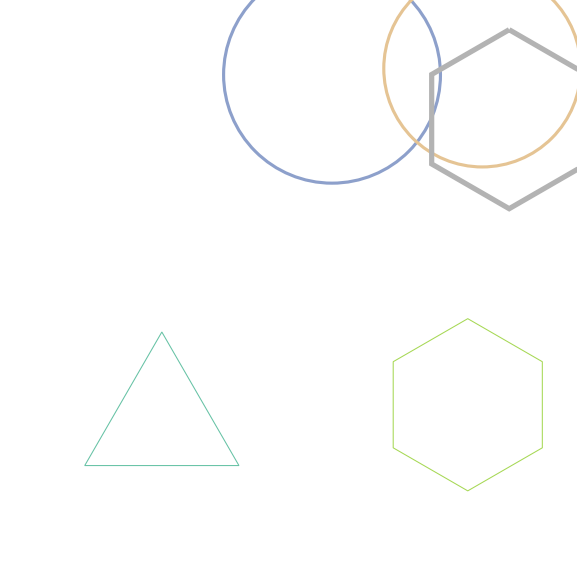[{"shape": "triangle", "thickness": 0.5, "radius": 0.77, "center": [0.28, 0.27]}, {"shape": "circle", "thickness": 1.5, "radius": 0.94, "center": [0.575, 0.87]}, {"shape": "hexagon", "thickness": 0.5, "radius": 0.75, "center": [0.81, 0.298]}, {"shape": "circle", "thickness": 1.5, "radius": 0.85, "center": [0.835, 0.881]}, {"shape": "hexagon", "thickness": 2.5, "radius": 0.77, "center": [0.882, 0.793]}]